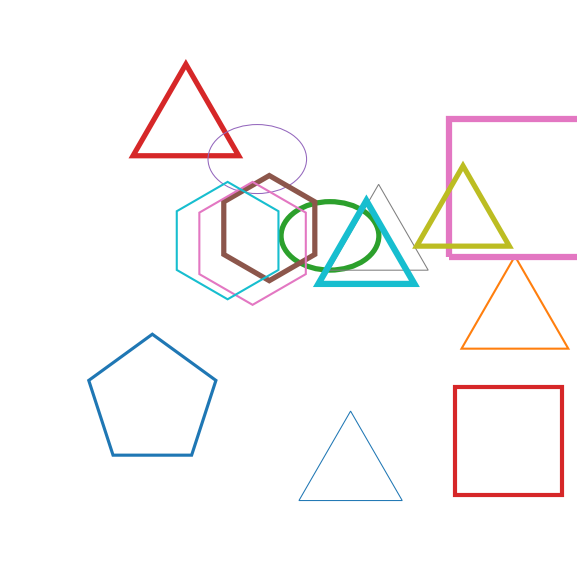[{"shape": "triangle", "thickness": 0.5, "radius": 0.52, "center": [0.607, 0.184]}, {"shape": "pentagon", "thickness": 1.5, "radius": 0.58, "center": [0.264, 0.305]}, {"shape": "triangle", "thickness": 1, "radius": 0.53, "center": [0.892, 0.449]}, {"shape": "oval", "thickness": 2.5, "radius": 0.42, "center": [0.571, 0.591]}, {"shape": "square", "thickness": 2, "radius": 0.46, "center": [0.881, 0.235]}, {"shape": "triangle", "thickness": 2.5, "radius": 0.53, "center": [0.322, 0.782]}, {"shape": "oval", "thickness": 0.5, "radius": 0.43, "center": [0.446, 0.724]}, {"shape": "hexagon", "thickness": 2.5, "radius": 0.46, "center": [0.466, 0.604]}, {"shape": "hexagon", "thickness": 1, "radius": 0.53, "center": [0.437, 0.578]}, {"shape": "square", "thickness": 3, "radius": 0.6, "center": [0.897, 0.674]}, {"shape": "triangle", "thickness": 0.5, "radius": 0.5, "center": [0.656, 0.581]}, {"shape": "triangle", "thickness": 2.5, "radius": 0.46, "center": [0.802, 0.619]}, {"shape": "hexagon", "thickness": 1, "radius": 0.51, "center": [0.394, 0.583]}, {"shape": "triangle", "thickness": 3, "radius": 0.48, "center": [0.634, 0.556]}]